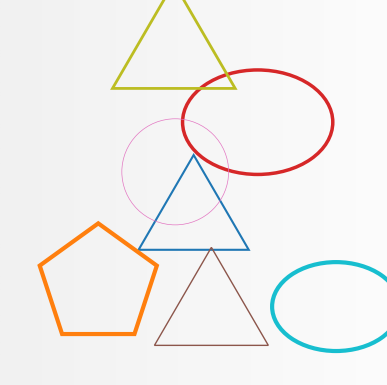[{"shape": "triangle", "thickness": 1.5, "radius": 0.82, "center": [0.5, 0.433]}, {"shape": "pentagon", "thickness": 3, "radius": 0.79, "center": [0.254, 0.261]}, {"shape": "oval", "thickness": 2.5, "radius": 0.97, "center": [0.665, 0.683]}, {"shape": "triangle", "thickness": 1, "radius": 0.85, "center": [0.546, 0.188]}, {"shape": "circle", "thickness": 0.5, "radius": 0.69, "center": [0.452, 0.554]}, {"shape": "triangle", "thickness": 2, "radius": 0.91, "center": [0.449, 0.862]}, {"shape": "oval", "thickness": 3, "radius": 0.82, "center": [0.867, 0.204]}]